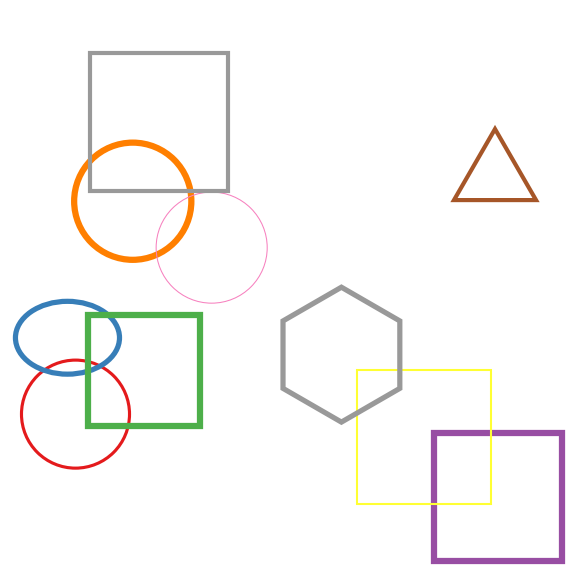[{"shape": "circle", "thickness": 1.5, "radius": 0.47, "center": [0.131, 0.282]}, {"shape": "oval", "thickness": 2.5, "radius": 0.45, "center": [0.117, 0.414]}, {"shape": "square", "thickness": 3, "radius": 0.48, "center": [0.25, 0.358]}, {"shape": "square", "thickness": 3, "radius": 0.55, "center": [0.862, 0.139]}, {"shape": "circle", "thickness": 3, "radius": 0.51, "center": [0.23, 0.651]}, {"shape": "square", "thickness": 1, "radius": 0.58, "center": [0.734, 0.242]}, {"shape": "triangle", "thickness": 2, "radius": 0.41, "center": [0.857, 0.694]}, {"shape": "circle", "thickness": 0.5, "radius": 0.48, "center": [0.367, 0.57]}, {"shape": "square", "thickness": 2, "radius": 0.6, "center": [0.275, 0.788]}, {"shape": "hexagon", "thickness": 2.5, "radius": 0.58, "center": [0.591, 0.385]}]